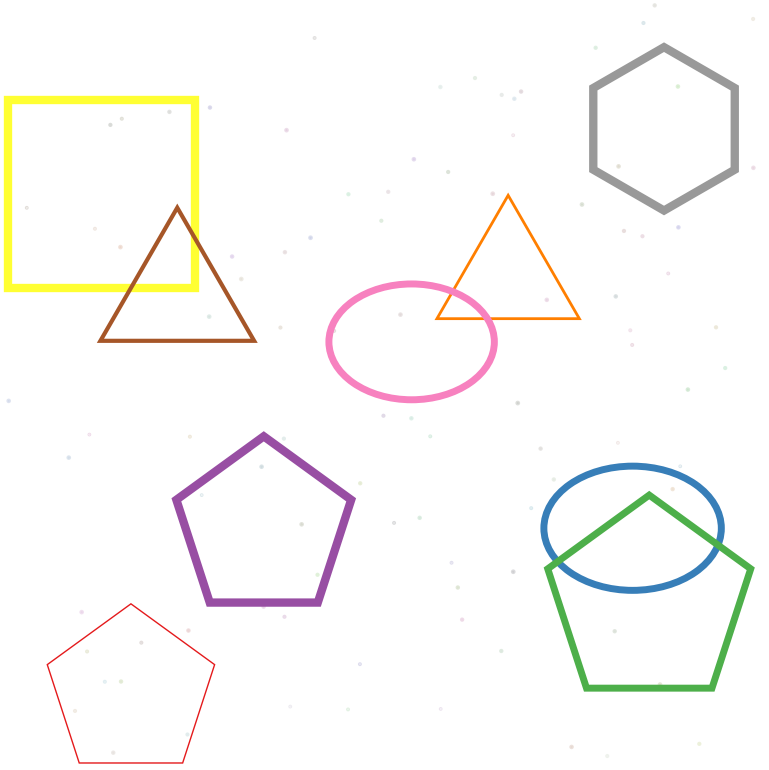[{"shape": "pentagon", "thickness": 0.5, "radius": 0.57, "center": [0.17, 0.102]}, {"shape": "oval", "thickness": 2.5, "radius": 0.58, "center": [0.822, 0.314]}, {"shape": "pentagon", "thickness": 2.5, "radius": 0.69, "center": [0.843, 0.218]}, {"shape": "pentagon", "thickness": 3, "radius": 0.6, "center": [0.343, 0.314]}, {"shape": "triangle", "thickness": 1, "radius": 0.53, "center": [0.66, 0.64]}, {"shape": "square", "thickness": 3, "radius": 0.61, "center": [0.132, 0.748]}, {"shape": "triangle", "thickness": 1.5, "radius": 0.58, "center": [0.23, 0.615]}, {"shape": "oval", "thickness": 2.5, "radius": 0.54, "center": [0.535, 0.556]}, {"shape": "hexagon", "thickness": 3, "radius": 0.53, "center": [0.862, 0.833]}]